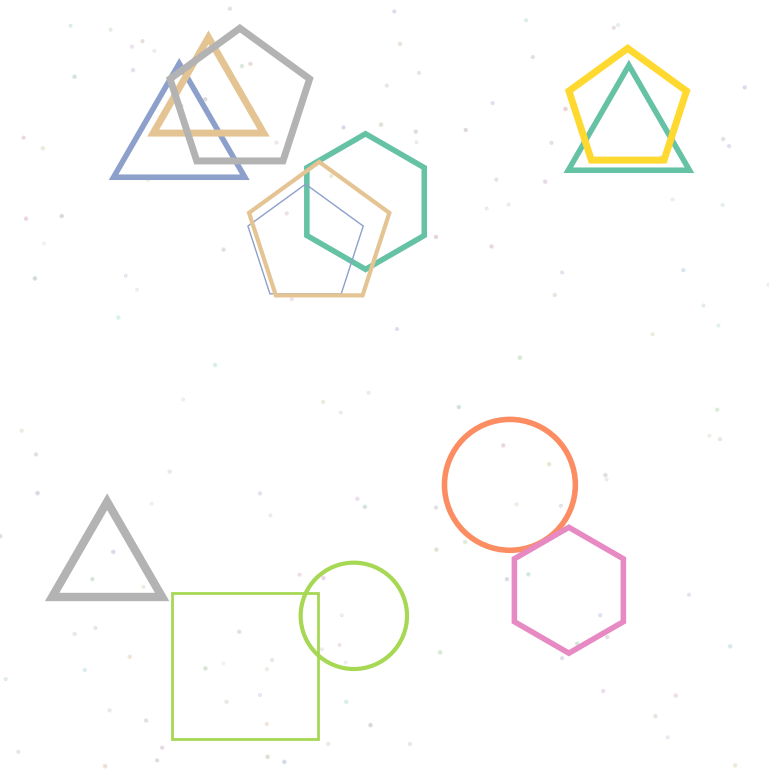[{"shape": "hexagon", "thickness": 2, "radius": 0.44, "center": [0.475, 0.738]}, {"shape": "triangle", "thickness": 2, "radius": 0.45, "center": [0.817, 0.824]}, {"shape": "circle", "thickness": 2, "radius": 0.42, "center": [0.662, 0.37]}, {"shape": "triangle", "thickness": 2, "radius": 0.49, "center": [0.233, 0.819]}, {"shape": "pentagon", "thickness": 0.5, "radius": 0.39, "center": [0.397, 0.682]}, {"shape": "hexagon", "thickness": 2, "radius": 0.41, "center": [0.739, 0.233]}, {"shape": "circle", "thickness": 1.5, "radius": 0.35, "center": [0.46, 0.2]}, {"shape": "square", "thickness": 1, "radius": 0.48, "center": [0.318, 0.135]}, {"shape": "pentagon", "thickness": 2.5, "radius": 0.4, "center": [0.815, 0.857]}, {"shape": "pentagon", "thickness": 1.5, "radius": 0.48, "center": [0.415, 0.694]}, {"shape": "triangle", "thickness": 2.5, "radius": 0.41, "center": [0.271, 0.869]}, {"shape": "pentagon", "thickness": 2.5, "radius": 0.48, "center": [0.312, 0.868]}, {"shape": "triangle", "thickness": 3, "radius": 0.41, "center": [0.139, 0.266]}]